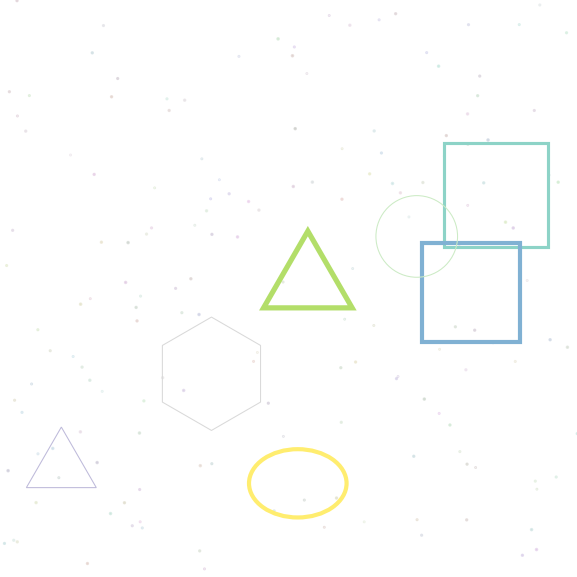[{"shape": "square", "thickness": 1.5, "radius": 0.45, "center": [0.858, 0.661]}, {"shape": "triangle", "thickness": 0.5, "radius": 0.35, "center": [0.106, 0.19]}, {"shape": "square", "thickness": 2, "radius": 0.42, "center": [0.816, 0.493]}, {"shape": "triangle", "thickness": 2.5, "radius": 0.44, "center": [0.533, 0.51]}, {"shape": "hexagon", "thickness": 0.5, "radius": 0.49, "center": [0.366, 0.352]}, {"shape": "circle", "thickness": 0.5, "radius": 0.35, "center": [0.722, 0.59]}, {"shape": "oval", "thickness": 2, "radius": 0.42, "center": [0.516, 0.162]}]